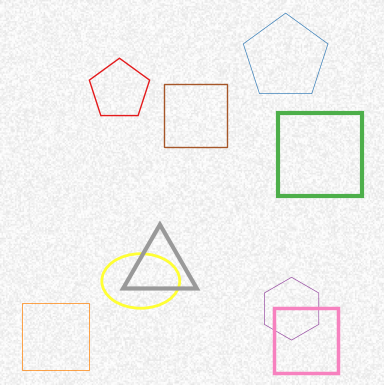[{"shape": "pentagon", "thickness": 1, "radius": 0.41, "center": [0.31, 0.766]}, {"shape": "pentagon", "thickness": 0.5, "radius": 0.58, "center": [0.742, 0.85]}, {"shape": "square", "thickness": 3, "radius": 0.54, "center": [0.832, 0.599]}, {"shape": "hexagon", "thickness": 0.5, "radius": 0.41, "center": [0.757, 0.198]}, {"shape": "square", "thickness": 0.5, "radius": 0.44, "center": [0.145, 0.126]}, {"shape": "oval", "thickness": 2, "radius": 0.51, "center": [0.366, 0.27]}, {"shape": "square", "thickness": 1, "radius": 0.41, "center": [0.508, 0.7]}, {"shape": "square", "thickness": 2.5, "radius": 0.42, "center": [0.795, 0.116]}, {"shape": "triangle", "thickness": 3, "radius": 0.55, "center": [0.415, 0.306]}]